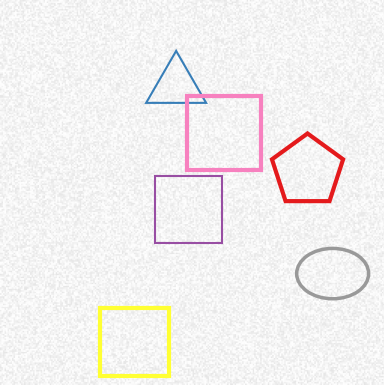[{"shape": "pentagon", "thickness": 3, "radius": 0.49, "center": [0.799, 0.556]}, {"shape": "triangle", "thickness": 1.5, "radius": 0.45, "center": [0.458, 0.778]}, {"shape": "square", "thickness": 1.5, "radius": 0.44, "center": [0.489, 0.456]}, {"shape": "square", "thickness": 3, "radius": 0.44, "center": [0.35, 0.111]}, {"shape": "square", "thickness": 3, "radius": 0.48, "center": [0.581, 0.654]}, {"shape": "oval", "thickness": 2.5, "radius": 0.47, "center": [0.864, 0.289]}]